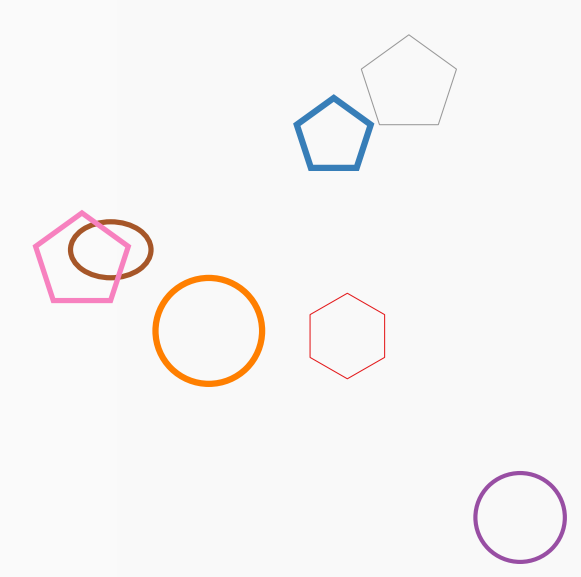[{"shape": "hexagon", "thickness": 0.5, "radius": 0.37, "center": [0.598, 0.417]}, {"shape": "pentagon", "thickness": 3, "radius": 0.33, "center": [0.574, 0.763]}, {"shape": "circle", "thickness": 2, "radius": 0.38, "center": [0.895, 0.103]}, {"shape": "circle", "thickness": 3, "radius": 0.46, "center": [0.359, 0.426]}, {"shape": "oval", "thickness": 2.5, "radius": 0.35, "center": [0.191, 0.567]}, {"shape": "pentagon", "thickness": 2.5, "radius": 0.42, "center": [0.141, 0.547]}, {"shape": "pentagon", "thickness": 0.5, "radius": 0.43, "center": [0.703, 0.853]}]